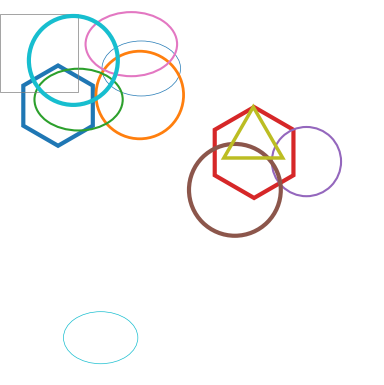[{"shape": "hexagon", "thickness": 3, "radius": 0.52, "center": [0.151, 0.726]}, {"shape": "oval", "thickness": 0.5, "radius": 0.51, "center": [0.367, 0.822]}, {"shape": "circle", "thickness": 2, "radius": 0.57, "center": [0.363, 0.753]}, {"shape": "oval", "thickness": 1.5, "radius": 0.57, "center": [0.204, 0.741]}, {"shape": "hexagon", "thickness": 3, "radius": 0.59, "center": [0.66, 0.604]}, {"shape": "circle", "thickness": 1.5, "radius": 0.45, "center": [0.796, 0.58]}, {"shape": "circle", "thickness": 3, "radius": 0.6, "center": [0.61, 0.507]}, {"shape": "oval", "thickness": 1.5, "radius": 0.59, "center": [0.341, 0.885]}, {"shape": "square", "thickness": 0.5, "radius": 0.51, "center": [0.102, 0.861]}, {"shape": "triangle", "thickness": 2.5, "radius": 0.44, "center": [0.658, 0.634]}, {"shape": "oval", "thickness": 0.5, "radius": 0.48, "center": [0.261, 0.123]}, {"shape": "circle", "thickness": 3, "radius": 0.58, "center": [0.191, 0.843]}]